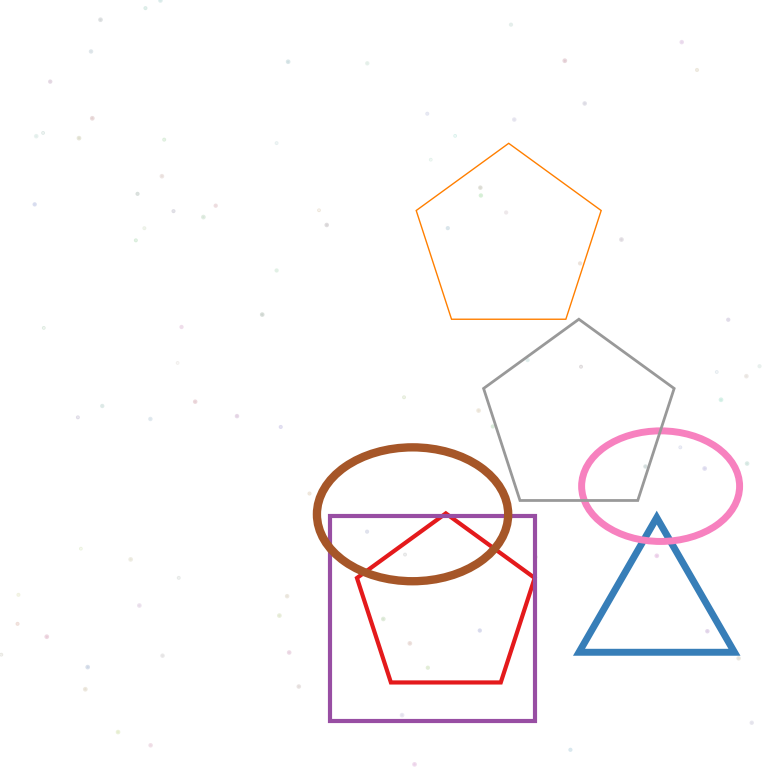[{"shape": "pentagon", "thickness": 1.5, "radius": 0.61, "center": [0.579, 0.212]}, {"shape": "triangle", "thickness": 2.5, "radius": 0.58, "center": [0.853, 0.211]}, {"shape": "square", "thickness": 1.5, "radius": 0.67, "center": [0.561, 0.197]}, {"shape": "pentagon", "thickness": 0.5, "radius": 0.63, "center": [0.661, 0.688]}, {"shape": "oval", "thickness": 3, "radius": 0.62, "center": [0.536, 0.332]}, {"shape": "oval", "thickness": 2.5, "radius": 0.51, "center": [0.858, 0.369]}, {"shape": "pentagon", "thickness": 1, "radius": 0.65, "center": [0.752, 0.455]}]